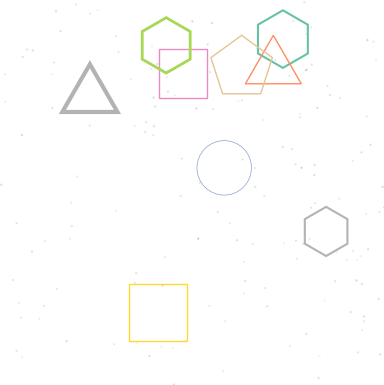[{"shape": "hexagon", "thickness": 1.5, "radius": 0.37, "center": [0.735, 0.898]}, {"shape": "triangle", "thickness": 1, "radius": 0.42, "center": [0.71, 0.824]}, {"shape": "circle", "thickness": 0.5, "radius": 0.35, "center": [0.582, 0.564]}, {"shape": "square", "thickness": 1, "radius": 0.32, "center": [0.475, 0.809]}, {"shape": "hexagon", "thickness": 2, "radius": 0.36, "center": [0.432, 0.882]}, {"shape": "square", "thickness": 1, "radius": 0.37, "center": [0.41, 0.188]}, {"shape": "pentagon", "thickness": 1, "radius": 0.42, "center": [0.628, 0.824]}, {"shape": "triangle", "thickness": 3, "radius": 0.41, "center": [0.233, 0.75]}, {"shape": "hexagon", "thickness": 1.5, "radius": 0.32, "center": [0.847, 0.399]}]